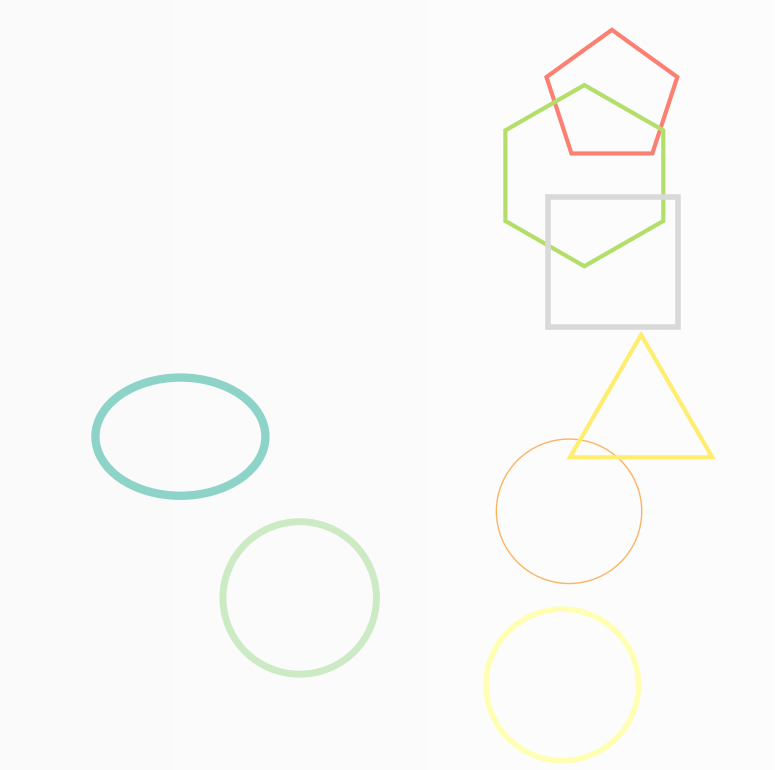[{"shape": "oval", "thickness": 3, "radius": 0.55, "center": [0.233, 0.433]}, {"shape": "circle", "thickness": 2, "radius": 0.49, "center": [0.725, 0.11]}, {"shape": "pentagon", "thickness": 1.5, "radius": 0.44, "center": [0.79, 0.872]}, {"shape": "circle", "thickness": 0.5, "radius": 0.47, "center": [0.734, 0.336]}, {"shape": "hexagon", "thickness": 1.5, "radius": 0.59, "center": [0.754, 0.772]}, {"shape": "square", "thickness": 2, "radius": 0.42, "center": [0.791, 0.659]}, {"shape": "circle", "thickness": 2.5, "radius": 0.5, "center": [0.387, 0.223]}, {"shape": "triangle", "thickness": 1.5, "radius": 0.53, "center": [0.827, 0.459]}]